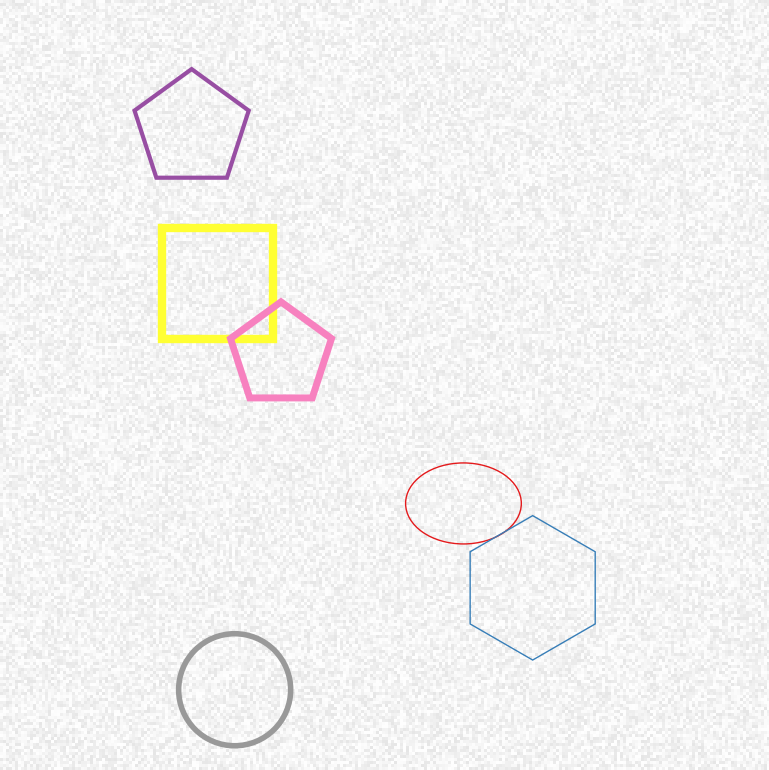[{"shape": "oval", "thickness": 0.5, "radius": 0.38, "center": [0.602, 0.346]}, {"shape": "hexagon", "thickness": 0.5, "radius": 0.47, "center": [0.692, 0.237]}, {"shape": "pentagon", "thickness": 1.5, "radius": 0.39, "center": [0.249, 0.832]}, {"shape": "square", "thickness": 3, "radius": 0.36, "center": [0.282, 0.631]}, {"shape": "pentagon", "thickness": 2.5, "radius": 0.34, "center": [0.365, 0.539]}, {"shape": "circle", "thickness": 2, "radius": 0.36, "center": [0.305, 0.104]}]